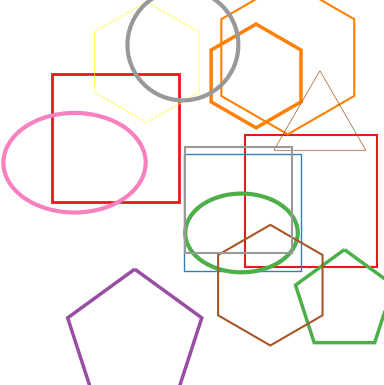[{"shape": "square", "thickness": 2, "radius": 0.83, "center": [0.3, 0.641]}, {"shape": "square", "thickness": 1.5, "radius": 0.86, "center": [0.807, 0.478]}, {"shape": "square", "thickness": 1, "radius": 0.76, "center": [0.631, 0.448]}, {"shape": "pentagon", "thickness": 2.5, "radius": 0.67, "center": [0.895, 0.218]}, {"shape": "oval", "thickness": 3, "radius": 0.73, "center": [0.627, 0.395]}, {"shape": "pentagon", "thickness": 2.5, "radius": 0.92, "center": [0.35, 0.118]}, {"shape": "hexagon", "thickness": 1.5, "radius": 1.0, "center": [0.747, 0.85]}, {"shape": "hexagon", "thickness": 2.5, "radius": 0.67, "center": [0.665, 0.803]}, {"shape": "hexagon", "thickness": 0.5, "radius": 0.78, "center": [0.381, 0.839]}, {"shape": "hexagon", "thickness": 1.5, "radius": 0.78, "center": [0.702, 0.259]}, {"shape": "triangle", "thickness": 0.5, "radius": 0.69, "center": [0.831, 0.679]}, {"shape": "oval", "thickness": 3, "radius": 0.92, "center": [0.194, 0.577]}, {"shape": "square", "thickness": 1.5, "radius": 0.69, "center": [0.62, 0.48]}, {"shape": "circle", "thickness": 3, "radius": 0.72, "center": [0.475, 0.883]}]